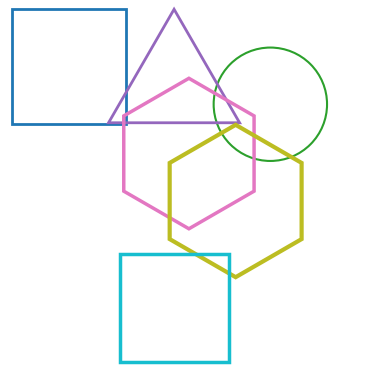[{"shape": "square", "thickness": 2, "radius": 0.75, "center": [0.179, 0.828]}, {"shape": "circle", "thickness": 1.5, "radius": 0.74, "center": [0.702, 0.729]}, {"shape": "triangle", "thickness": 2, "radius": 0.98, "center": [0.452, 0.779]}, {"shape": "hexagon", "thickness": 2.5, "radius": 0.98, "center": [0.491, 0.601]}, {"shape": "hexagon", "thickness": 3, "radius": 0.99, "center": [0.612, 0.478]}, {"shape": "square", "thickness": 2.5, "radius": 0.7, "center": [0.453, 0.2]}]